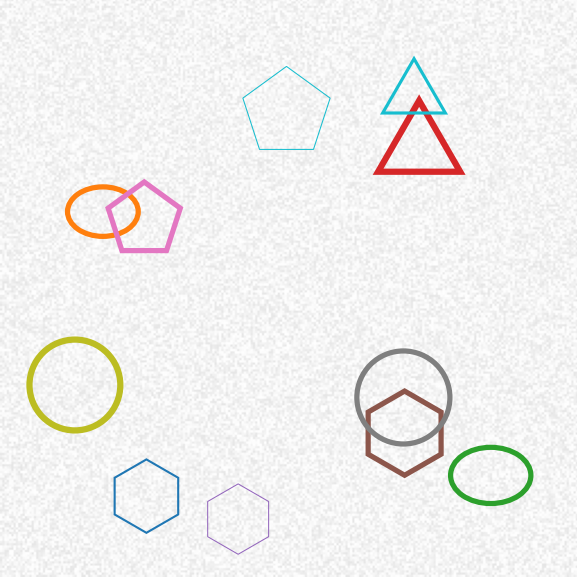[{"shape": "hexagon", "thickness": 1, "radius": 0.32, "center": [0.254, 0.14]}, {"shape": "oval", "thickness": 2.5, "radius": 0.31, "center": [0.178, 0.633]}, {"shape": "oval", "thickness": 2.5, "radius": 0.35, "center": [0.85, 0.176]}, {"shape": "triangle", "thickness": 3, "radius": 0.41, "center": [0.726, 0.743]}, {"shape": "hexagon", "thickness": 0.5, "radius": 0.3, "center": [0.412, 0.1]}, {"shape": "hexagon", "thickness": 2.5, "radius": 0.36, "center": [0.701, 0.249]}, {"shape": "pentagon", "thickness": 2.5, "radius": 0.33, "center": [0.25, 0.618]}, {"shape": "circle", "thickness": 2.5, "radius": 0.4, "center": [0.698, 0.311]}, {"shape": "circle", "thickness": 3, "radius": 0.39, "center": [0.13, 0.332]}, {"shape": "pentagon", "thickness": 0.5, "radius": 0.4, "center": [0.496, 0.805]}, {"shape": "triangle", "thickness": 1.5, "radius": 0.31, "center": [0.717, 0.835]}]